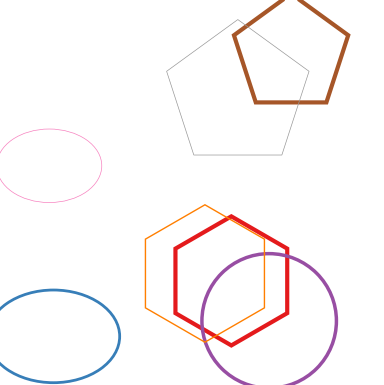[{"shape": "hexagon", "thickness": 3, "radius": 0.84, "center": [0.601, 0.27]}, {"shape": "oval", "thickness": 2, "radius": 0.86, "center": [0.139, 0.126]}, {"shape": "circle", "thickness": 2.5, "radius": 0.87, "center": [0.699, 0.167]}, {"shape": "hexagon", "thickness": 1, "radius": 0.89, "center": [0.532, 0.29]}, {"shape": "pentagon", "thickness": 3, "radius": 0.78, "center": [0.756, 0.86]}, {"shape": "oval", "thickness": 0.5, "radius": 0.68, "center": [0.128, 0.569]}, {"shape": "pentagon", "thickness": 0.5, "radius": 0.97, "center": [0.618, 0.755]}]